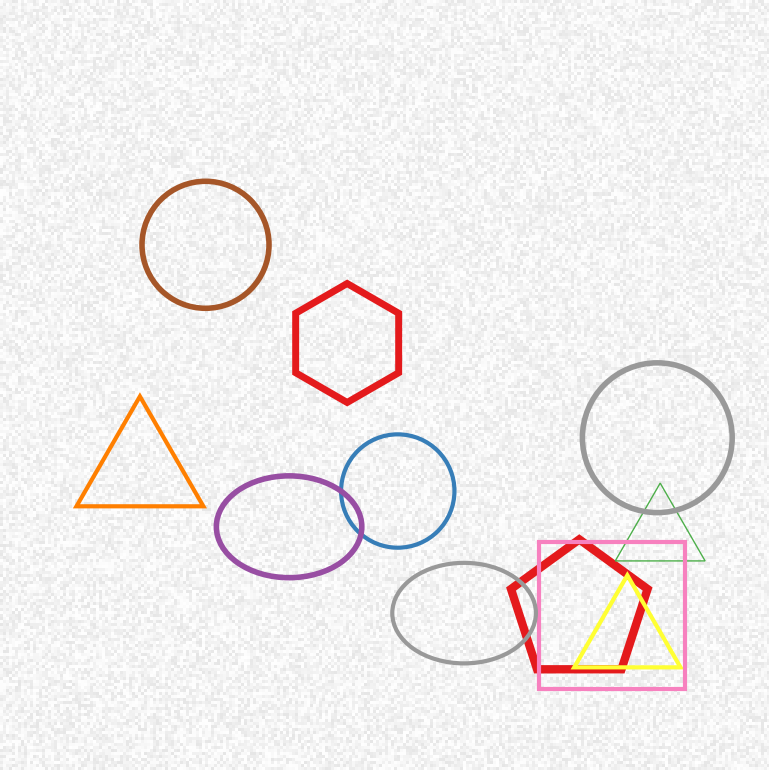[{"shape": "pentagon", "thickness": 3, "radius": 0.47, "center": [0.752, 0.206]}, {"shape": "hexagon", "thickness": 2.5, "radius": 0.39, "center": [0.451, 0.555]}, {"shape": "circle", "thickness": 1.5, "radius": 0.37, "center": [0.517, 0.362]}, {"shape": "triangle", "thickness": 0.5, "radius": 0.34, "center": [0.857, 0.305]}, {"shape": "oval", "thickness": 2, "radius": 0.47, "center": [0.375, 0.316]}, {"shape": "triangle", "thickness": 1.5, "radius": 0.48, "center": [0.182, 0.39]}, {"shape": "triangle", "thickness": 1.5, "radius": 0.4, "center": [0.815, 0.173]}, {"shape": "circle", "thickness": 2, "radius": 0.41, "center": [0.267, 0.682]}, {"shape": "square", "thickness": 1.5, "radius": 0.48, "center": [0.795, 0.2]}, {"shape": "circle", "thickness": 2, "radius": 0.49, "center": [0.854, 0.432]}, {"shape": "oval", "thickness": 1.5, "radius": 0.47, "center": [0.603, 0.204]}]